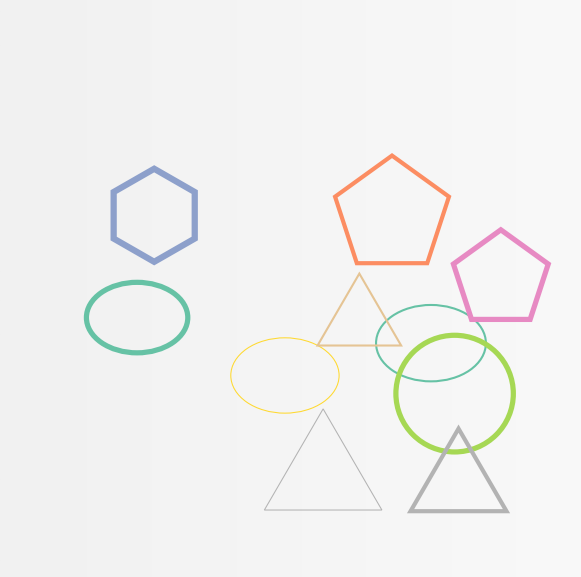[{"shape": "oval", "thickness": 1, "radius": 0.47, "center": [0.741, 0.405]}, {"shape": "oval", "thickness": 2.5, "radius": 0.44, "center": [0.236, 0.449]}, {"shape": "pentagon", "thickness": 2, "radius": 0.52, "center": [0.674, 0.627]}, {"shape": "hexagon", "thickness": 3, "radius": 0.4, "center": [0.265, 0.626]}, {"shape": "pentagon", "thickness": 2.5, "radius": 0.43, "center": [0.862, 0.515]}, {"shape": "circle", "thickness": 2.5, "radius": 0.51, "center": [0.782, 0.318]}, {"shape": "oval", "thickness": 0.5, "radius": 0.47, "center": [0.49, 0.349]}, {"shape": "triangle", "thickness": 1, "radius": 0.42, "center": [0.618, 0.442]}, {"shape": "triangle", "thickness": 0.5, "radius": 0.58, "center": [0.556, 0.174]}, {"shape": "triangle", "thickness": 2, "radius": 0.48, "center": [0.789, 0.162]}]